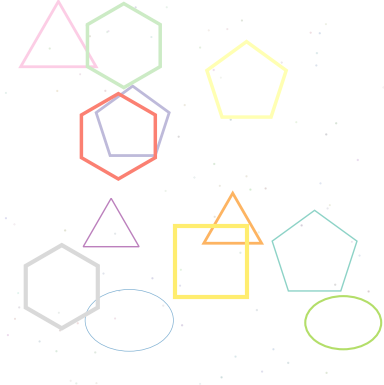[{"shape": "pentagon", "thickness": 1, "radius": 0.58, "center": [0.817, 0.338]}, {"shape": "pentagon", "thickness": 2.5, "radius": 0.54, "center": [0.64, 0.784]}, {"shape": "pentagon", "thickness": 2, "radius": 0.5, "center": [0.345, 0.677]}, {"shape": "hexagon", "thickness": 2.5, "radius": 0.55, "center": [0.307, 0.646]}, {"shape": "oval", "thickness": 0.5, "radius": 0.57, "center": [0.336, 0.168]}, {"shape": "triangle", "thickness": 2, "radius": 0.43, "center": [0.604, 0.412]}, {"shape": "oval", "thickness": 1.5, "radius": 0.49, "center": [0.892, 0.162]}, {"shape": "triangle", "thickness": 2, "radius": 0.57, "center": [0.152, 0.883]}, {"shape": "hexagon", "thickness": 3, "radius": 0.54, "center": [0.16, 0.255]}, {"shape": "triangle", "thickness": 1, "radius": 0.42, "center": [0.289, 0.401]}, {"shape": "hexagon", "thickness": 2.5, "radius": 0.55, "center": [0.322, 0.882]}, {"shape": "square", "thickness": 3, "radius": 0.47, "center": [0.549, 0.321]}]